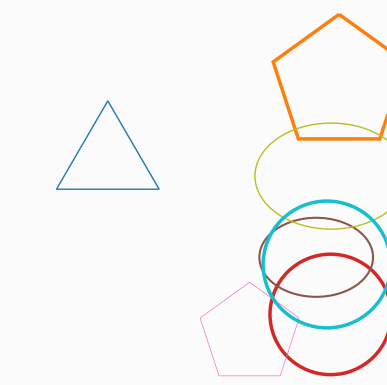[{"shape": "triangle", "thickness": 1, "radius": 0.76, "center": [0.278, 0.585]}, {"shape": "pentagon", "thickness": 2.5, "radius": 0.89, "center": [0.875, 0.784]}, {"shape": "circle", "thickness": 2.5, "radius": 0.78, "center": [0.853, 0.183]}, {"shape": "oval", "thickness": 1.5, "radius": 0.73, "center": [0.816, 0.332]}, {"shape": "pentagon", "thickness": 0.5, "radius": 0.67, "center": [0.644, 0.132]}, {"shape": "oval", "thickness": 1, "radius": 0.98, "center": [0.855, 0.543]}, {"shape": "circle", "thickness": 2.5, "radius": 0.82, "center": [0.844, 0.313]}]